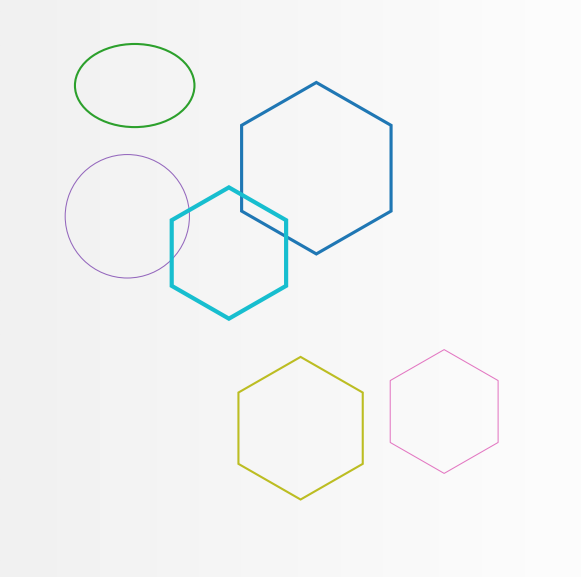[{"shape": "hexagon", "thickness": 1.5, "radius": 0.74, "center": [0.544, 0.708]}, {"shape": "oval", "thickness": 1, "radius": 0.51, "center": [0.232, 0.851]}, {"shape": "circle", "thickness": 0.5, "radius": 0.53, "center": [0.219, 0.625]}, {"shape": "hexagon", "thickness": 0.5, "radius": 0.54, "center": [0.764, 0.287]}, {"shape": "hexagon", "thickness": 1, "radius": 0.62, "center": [0.517, 0.258]}, {"shape": "hexagon", "thickness": 2, "radius": 0.57, "center": [0.394, 0.561]}]